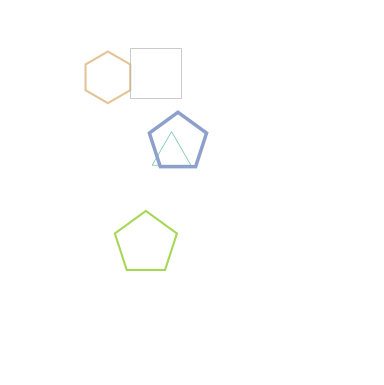[{"shape": "triangle", "thickness": 0.5, "radius": 0.29, "center": [0.446, 0.6]}, {"shape": "pentagon", "thickness": 2.5, "radius": 0.39, "center": [0.462, 0.63]}, {"shape": "pentagon", "thickness": 1.5, "radius": 0.42, "center": [0.379, 0.367]}, {"shape": "hexagon", "thickness": 1.5, "radius": 0.34, "center": [0.28, 0.799]}, {"shape": "square", "thickness": 0.5, "radius": 0.33, "center": [0.404, 0.81]}]